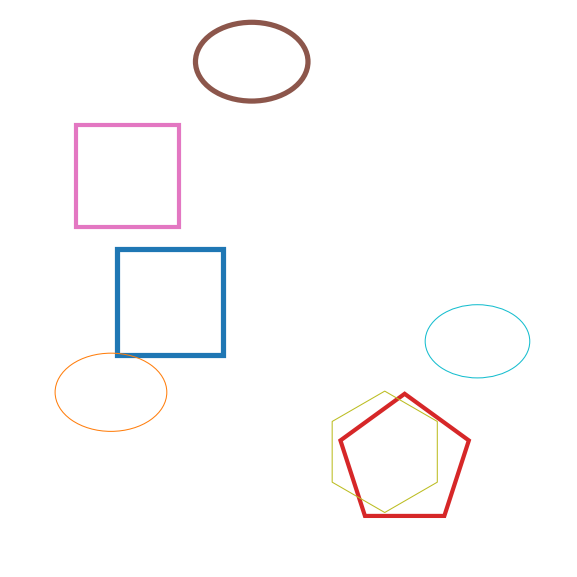[{"shape": "square", "thickness": 2.5, "radius": 0.46, "center": [0.294, 0.476]}, {"shape": "oval", "thickness": 0.5, "radius": 0.48, "center": [0.192, 0.32]}, {"shape": "pentagon", "thickness": 2, "radius": 0.58, "center": [0.701, 0.2]}, {"shape": "oval", "thickness": 2.5, "radius": 0.49, "center": [0.436, 0.892]}, {"shape": "square", "thickness": 2, "radius": 0.44, "center": [0.22, 0.694]}, {"shape": "hexagon", "thickness": 0.5, "radius": 0.53, "center": [0.666, 0.217]}, {"shape": "oval", "thickness": 0.5, "radius": 0.45, "center": [0.827, 0.408]}]